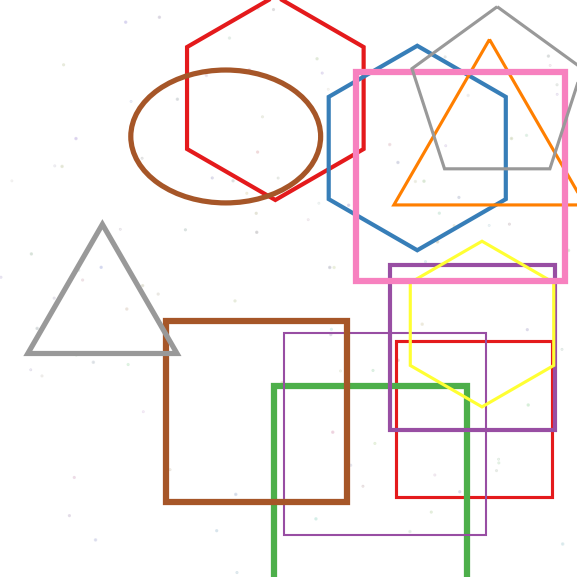[{"shape": "hexagon", "thickness": 2, "radius": 0.88, "center": [0.477, 0.829]}, {"shape": "square", "thickness": 1.5, "radius": 0.67, "center": [0.82, 0.274]}, {"shape": "hexagon", "thickness": 2, "radius": 0.89, "center": [0.723, 0.743]}, {"shape": "square", "thickness": 3, "radius": 0.84, "center": [0.641, 0.163]}, {"shape": "square", "thickness": 1, "radius": 0.87, "center": [0.667, 0.247]}, {"shape": "square", "thickness": 2, "radius": 0.72, "center": [0.818, 0.398]}, {"shape": "triangle", "thickness": 1.5, "radius": 0.96, "center": [0.848, 0.74]}, {"shape": "hexagon", "thickness": 1.5, "radius": 0.72, "center": [0.835, 0.438]}, {"shape": "square", "thickness": 3, "radius": 0.78, "center": [0.445, 0.286]}, {"shape": "oval", "thickness": 2.5, "radius": 0.82, "center": [0.391, 0.763]}, {"shape": "square", "thickness": 3, "radius": 0.9, "center": [0.797, 0.693]}, {"shape": "triangle", "thickness": 2.5, "radius": 0.75, "center": [0.177, 0.462]}, {"shape": "pentagon", "thickness": 1.5, "radius": 0.78, "center": [0.861, 0.832]}]